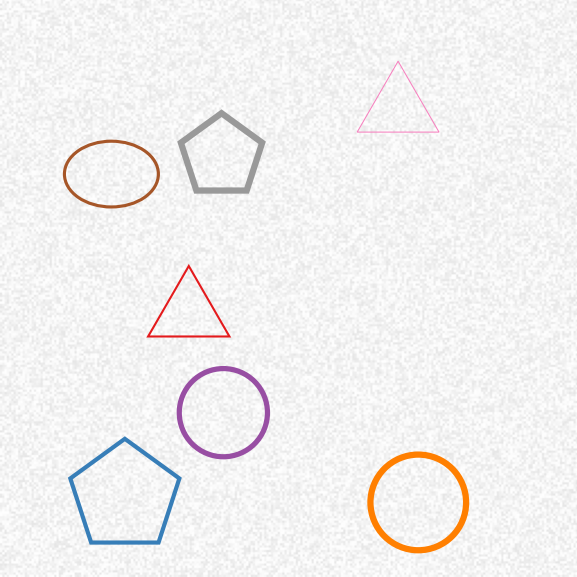[{"shape": "triangle", "thickness": 1, "radius": 0.41, "center": [0.327, 0.457]}, {"shape": "pentagon", "thickness": 2, "radius": 0.5, "center": [0.216, 0.14]}, {"shape": "circle", "thickness": 2.5, "radius": 0.38, "center": [0.387, 0.285]}, {"shape": "circle", "thickness": 3, "radius": 0.41, "center": [0.724, 0.129]}, {"shape": "oval", "thickness": 1.5, "radius": 0.41, "center": [0.193, 0.698]}, {"shape": "triangle", "thickness": 0.5, "radius": 0.41, "center": [0.689, 0.811]}, {"shape": "pentagon", "thickness": 3, "radius": 0.37, "center": [0.384, 0.729]}]